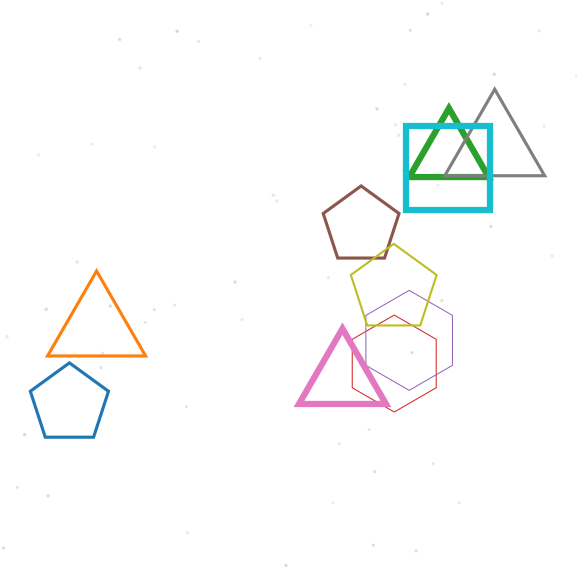[{"shape": "pentagon", "thickness": 1.5, "radius": 0.36, "center": [0.12, 0.3]}, {"shape": "triangle", "thickness": 1.5, "radius": 0.49, "center": [0.167, 0.432]}, {"shape": "triangle", "thickness": 3, "radius": 0.4, "center": [0.777, 0.732]}, {"shape": "hexagon", "thickness": 0.5, "radius": 0.42, "center": [0.683, 0.37]}, {"shape": "hexagon", "thickness": 0.5, "radius": 0.43, "center": [0.709, 0.41]}, {"shape": "pentagon", "thickness": 1.5, "radius": 0.35, "center": [0.625, 0.608]}, {"shape": "triangle", "thickness": 3, "radius": 0.43, "center": [0.593, 0.343]}, {"shape": "triangle", "thickness": 1.5, "radius": 0.5, "center": [0.857, 0.745]}, {"shape": "pentagon", "thickness": 1, "radius": 0.39, "center": [0.682, 0.499]}, {"shape": "square", "thickness": 3, "radius": 0.36, "center": [0.775, 0.707]}]